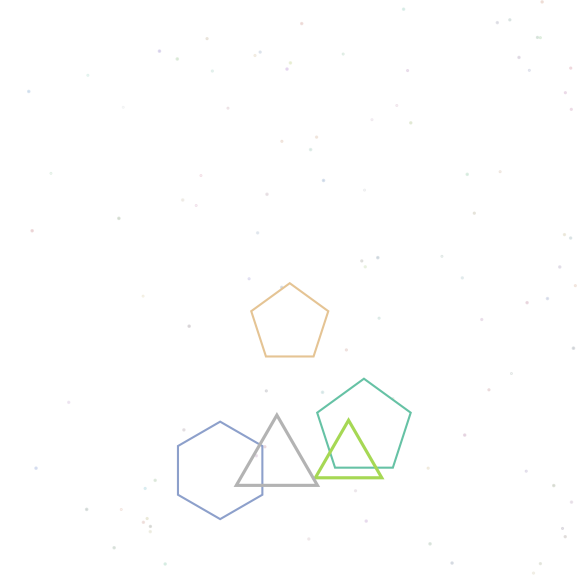[{"shape": "pentagon", "thickness": 1, "radius": 0.43, "center": [0.63, 0.258]}, {"shape": "hexagon", "thickness": 1, "radius": 0.42, "center": [0.381, 0.185]}, {"shape": "triangle", "thickness": 1.5, "radius": 0.33, "center": [0.604, 0.205]}, {"shape": "pentagon", "thickness": 1, "radius": 0.35, "center": [0.502, 0.439]}, {"shape": "triangle", "thickness": 1.5, "radius": 0.41, "center": [0.479, 0.199]}]